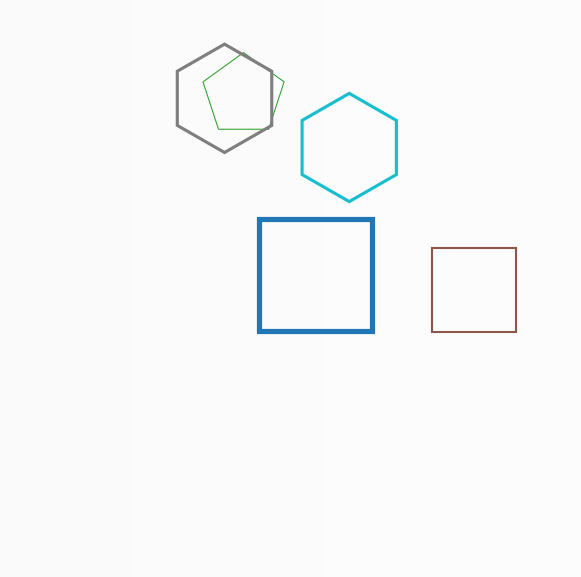[{"shape": "square", "thickness": 2.5, "radius": 0.48, "center": [0.543, 0.522]}, {"shape": "pentagon", "thickness": 0.5, "radius": 0.37, "center": [0.419, 0.835]}, {"shape": "square", "thickness": 1, "radius": 0.36, "center": [0.815, 0.497]}, {"shape": "hexagon", "thickness": 1.5, "radius": 0.47, "center": [0.386, 0.829]}, {"shape": "hexagon", "thickness": 1.5, "radius": 0.47, "center": [0.601, 0.744]}]